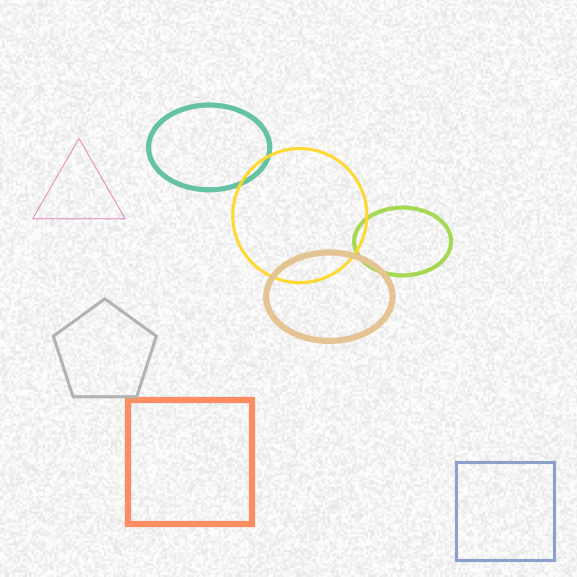[{"shape": "oval", "thickness": 2.5, "radius": 0.52, "center": [0.362, 0.744]}, {"shape": "square", "thickness": 3, "radius": 0.53, "center": [0.329, 0.199]}, {"shape": "square", "thickness": 1.5, "radius": 0.42, "center": [0.875, 0.114]}, {"shape": "triangle", "thickness": 0.5, "radius": 0.46, "center": [0.137, 0.667]}, {"shape": "oval", "thickness": 2, "radius": 0.42, "center": [0.697, 0.581]}, {"shape": "circle", "thickness": 1.5, "radius": 0.58, "center": [0.519, 0.626]}, {"shape": "oval", "thickness": 3, "radius": 0.55, "center": [0.57, 0.485]}, {"shape": "pentagon", "thickness": 1.5, "radius": 0.47, "center": [0.182, 0.388]}]